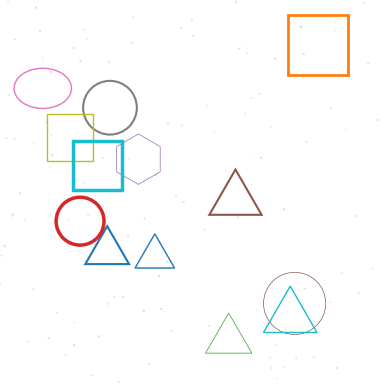[{"shape": "triangle", "thickness": 1, "radius": 0.3, "center": [0.402, 0.333]}, {"shape": "triangle", "thickness": 1.5, "radius": 0.33, "center": [0.278, 0.347]}, {"shape": "square", "thickness": 2, "radius": 0.39, "center": [0.826, 0.883]}, {"shape": "triangle", "thickness": 0.5, "radius": 0.35, "center": [0.594, 0.118]}, {"shape": "circle", "thickness": 2.5, "radius": 0.31, "center": [0.208, 0.426]}, {"shape": "hexagon", "thickness": 0.5, "radius": 0.33, "center": [0.359, 0.587]}, {"shape": "triangle", "thickness": 1.5, "radius": 0.39, "center": [0.612, 0.481]}, {"shape": "circle", "thickness": 0.5, "radius": 0.4, "center": [0.765, 0.212]}, {"shape": "oval", "thickness": 1, "radius": 0.37, "center": [0.111, 0.771]}, {"shape": "circle", "thickness": 1.5, "radius": 0.35, "center": [0.286, 0.72]}, {"shape": "square", "thickness": 1, "radius": 0.3, "center": [0.182, 0.643]}, {"shape": "triangle", "thickness": 1, "radius": 0.4, "center": [0.754, 0.176]}, {"shape": "square", "thickness": 2.5, "radius": 0.32, "center": [0.253, 0.57]}]